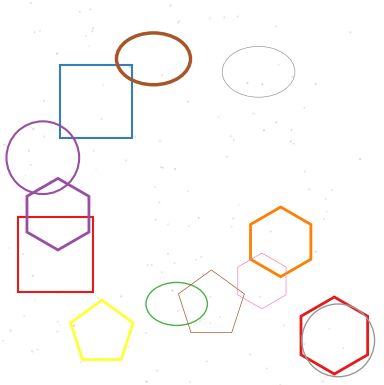[{"shape": "hexagon", "thickness": 2, "radius": 0.5, "center": [0.868, 0.129]}, {"shape": "square", "thickness": 1.5, "radius": 0.49, "center": [0.143, 0.34]}, {"shape": "square", "thickness": 1.5, "radius": 0.47, "center": [0.249, 0.737]}, {"shape": "oval", "thickness": 1, "radius": 0.4, "center": [0.459, 0.211]}, {"shape": "hexagon", "thickness": 2, "radius": 0.46, "center": [0.151, 0.444]}, {"shape": "circle", "thickness": 1.5, "radius": 0.47, "center": [0.111, 0.59]}, {"shape": "hexagon", "thickness": 2, "radius": 0.45, "center": [0.729, 0.372]}, {"shape": "pentagon", "thickness": 2, "radius": 0.43, "center": [0.265, 0.135]}, {"shape": "oval", "thickness": 2.5, "radius": 0.48, "center": [0.399, 0.847]}, {"shape": "pentagon", "thickness": 0.5, "radius": 0.45, "center": [0.549, 0.209]}, {"shape": "hexagon", "thickness": 0.5, "radius": 0.36, "center": [0.68, 0.27]}, {"shape": "circle", "thickness": 1, "radius": 0.47, "center": [0.878, 0.116]}, {"shape": "oval", "thickness": 0.5, "radius": 0.47, "center": [0.672, 0.813]}]